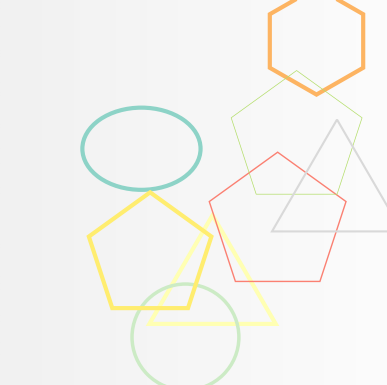[{"shape": "oval", "thickness": 3, "radius": 0.76, "center": [0.365, 0.614]}, {"shape": "triangle", "thickness": 3, "radius": 0.94, "center": [0.548, 0.253]}, {"shape": "pentagon", "thickness": 1, "radius": 0.93, "center": [0.717, 0.419]}, {"shape": "hexagon", "thickness": 3, "radius": 0.7, "center": [0.817, 0.894]}, {"shape": "pentagon", "thickness": 0.5, "radius": 0.89, "center": [0.765, 0.639]}, {"shape": "triangle", "thickness": 1.5, "radius": 0.97, "center": [0.87, 0.496]}, {"shape": "circle", "thickness": 2.5, "radius": 0.69, "center": [0.479, 0.124]}, {"shape": "pentagon", "thickness": 3, "radius": 0.83, "center": [0.387, 0.334]}]